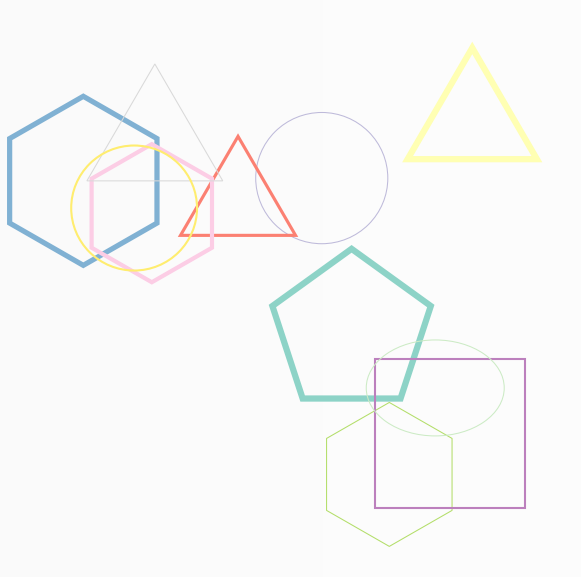[{"shape": "pentagon", "thickness": 3, "radius": 0.72, "center": [0.605, 0.425]}, {"shape": "triangle", "thickness": 3, "radius": 0.64, "center": [0.812, 0.788]}, {"shape": "circle", "thickness": 0.5, "radius": 0.57, "center": [0.554, 0.691]}, {"shape": "triangle", "thickness": 1.5, "radius": 0.57, "center": [0.41, 0.649]}, {"shape": "hexagon", "thickness": 2.5, "radius": 0.73, "center": [0.143, 0.686]}, {"shape": "hexagon", "thickness": 0.5, "radius": 0.62, "center": [0.67, 0.178]}, {"shape": "hexagon", "thickness": 2, "radius": 0.6, "center": [0.261, 0.63]}, {"shape": "triangle", "thickness": 0.5, "radius": 0.67, "center": [0.266, 0.753]}, {"shape": "square", "thickness": 1, "radius": 0.65, "center": [0.774, 0.248]}, {"shape": "oval", "thickness": 0.5, "radius": 0.59, "center": [0.749, 0.327]}, {"shape": "circle", "thickness": 1, "radius": 0.54, "center": [0.231, 0.639]}]